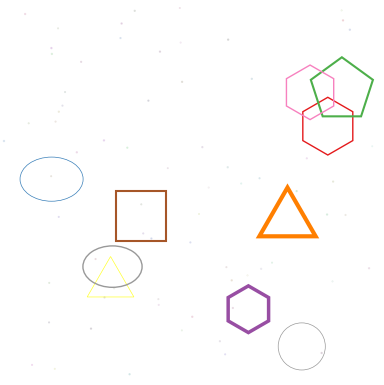[{"shape": "hexagon", "thickness": 1, "radius": 0.37, "center": [0.851, 0.672]}, {"shape": "oval", "thickness": 0.5, "radius": 0.41, "center": [0.134, 0.535]}, {"shape": "pentagon", "thickness": 1.5, "radius": 0.42, "center": [0.888, 0.766]}, {"shape": "hexagon", "thickness": 2.5, "radius": 0.3, "center": [0.645, 0.197]}, {"shape": "triangle", "thickness": 3, "radius": 0.42, "center": [0.747, 0.428]}, {"shape": "triangle", "thickness": 0.5, "radius": 0.35, "center": [0.287, 0.264]}, {"shape": "square", "thickness": 1.5, "radius": 0.32, "center": [0.367, 0.439]}, {"shape": "hexagon", "thickness": 1, "radius": 0.35, "center": [0.805, 0.76]}, {"shape": "circle", "thickness": 0.5, "radius": 0.31, "center": [0.784, 0.1]}, {"shape": "oval", "thickness": 1, "radius": 0.38, "center": [0.292, 0.308]}]